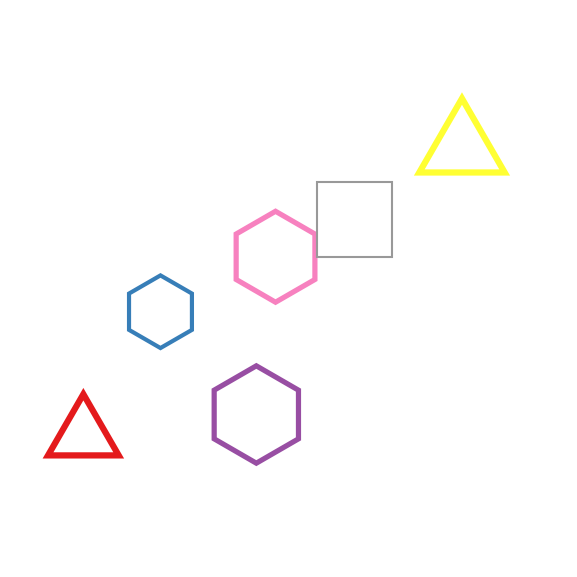[{"shape": "triangle", "thickness": 3, "radius": 0.35, "center": [0.144, 0.246]}, {"shape": "hexagon", "thickness": 2, "radius": 0.31, "center": [0.278, 0.459]}, {"shape": "hexagon", "thickness": 2.5, "radius": 0.42, "center": [0.444, 0.281]}, {"shape": "triangle", "thickness": 3, "radius": 0.43, "center": [0.8, 0.743]}, {"shape": "hexagon", "thickness": 2.5, "radius": 0.39, "center": [0.477, 0.555]}, {"shape": "square", "thickness": 1, "radius": 0.33, "center": [0.614, 0.62]}]